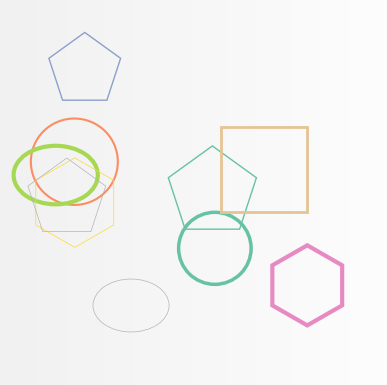[{"shape": "circle", "thickness": 2.5, "radius": 0.47, "center": [0.554, 0.355]}, {"shape": "pentagon", "thickness": 1, "radius": 0.6, "center": [0.548, 0.501]}, {"shape": "circle", "thickness": 1.5, "radius": 0.56, "center": [0.192, 0.58]}, {"shape": "pentagon", "thickness": 1, "radius": 0.49, "center": [0.219, 0.818]}, {"shape": "hexagon", "thickness": 3, "radius": 0.52, "center": [0.793, 0.259]}, {"shape": "oval", "thickness": 3, "radius": 0.54, "center": [0.144, 0.545]}, {"shape": "hexagon", "thickness": 0.5, "radius": 0.58, "center": [0.193, 0.474]}, {"shape": "square", "thickness": 2, "radius": 0.56, "center": [0.681, 0.56]}, {"shape": "oval", "thickness": 0.5, "radius": 0.49, "center": [0.338, 0.206]}, {"shape": "pentagon", "thickness": 0.5, "radius": 0.53, "center": [0.172, 0.484]}]